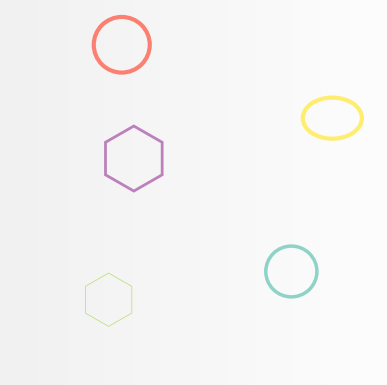[{"shape": "circle", "thickness": 2.5, "radius": 0.33, "center": [0.752, 0.295]}, {"shape": "circle", "thickness": 3, "radius": 0.36, "center": [0.314, 0.884]}, {"shape": "hexagon", "thickness": 0.5, "radius": 0.35, "center": [0.28, 0.221]}, {"shape": "hexagon", "thickness": 2, "radius": 0.42, "center": [0.345, 0.588]}, {"shape": "oval", "thickness": 3, "radius": 0.38, "center": [0.858, 0.693]}]